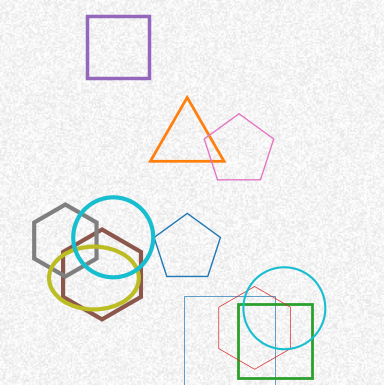[{"shape": "square", "thickness": 0.5, "radius": 0.59, "center": [0.596, 0.111]}, {"shape": "pentagon", "thickness": 1, "radius": 0.45, "center": [0.486, 0.355]}, {"shape": "triangle", "thickness": 2, "radius": 0.55, "center": [0.486, 0.636]}, {"shape": "square", "thickness": 2, "radius": 0.48, "center": [0.715, 0.114]}, {"shape": "hexagon", "thickness": 0.5, "radius": 0.54, "center": [0.661, 0.148]}, {"shape": "square", "thickness": 2.5, "radius": 0.4, "center": [0.307, 0.879]}, {"shape": "hexagon", "thickness": 3, "radius": 0.58, "center": [0.265, 0.287]}, {"shape": "pentagon", "thickness": 1, "radius": 0.47, "center": [0.621, 0.61]}, {"shape": "hexagon", "thickness": 3, "radius": 0.47, "center": [0.17, 0.375]}, {"shape": "oval", "thickness": 3, "radius": 0.58, "center": [0.244, 0.278]}, {"shape": "circle", "thickness": 1.5, "radius": 0.53, "center": [0.739, 0.199]}, {"shape": "circle", "thickness": 3, "radius": 0.52, "center": [0.294, 0.384]}]